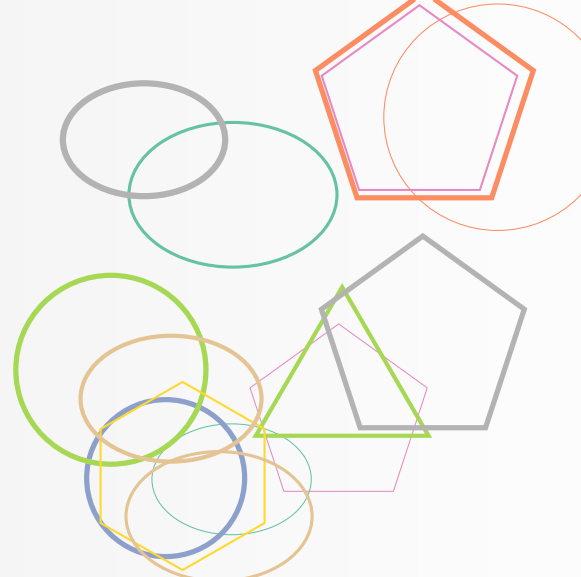[{"shape": "oval", "thickness": 0.5, "radius": 0.69, "center": [0.398, 0.169]}, {"shape": "oval", "thickness": 1.5, "radius": 0.89, "center": [0.401, 0.662]}, {"shape": "pentagon", "thickness": 2.5, "radius": 0.99, "center": [0.73, 0.816]}, {"shape": "circle", "thickness": 0.5, "radius": 0.98, "center": [0.856, 0.796]}, {"shape": "circle", "thickness": 2.5, "radius": 0.68, "center": [0.285, 0.171]}, {"shape": "pentagon", "thickness": 1, "radius": 0.88, "center": [0.722, 0.813]}, {"shape": "pentagon", "thickness": 0.5, "radius": 0.8, "center": [0.583, 0.278]}, {"shape": "circle", "thickness": 2.5, "radius": 0.82, "center": [0.191, 0.359]}, {"shape": "triangle", "thickness": 2, "radius": 0.86, "center": [0.589, 0.33]}, {"shape": "hexagon", "thickness": 1, "radius": 0.81, "center": [0.314, 0.175]}, {"shape": "oval", "thickness": 2, "radius": 0.78, "center": [0.294, 0.309]}, {"shape": "oval", "thickness": 1.5, "radius": 0.8, "center": [0.377, 0.105]}, {"shape": "oval", "thickness": 3, "radius": 0.7, "center": [0.248, 0.757]}, {"shape": "pentagon", "thickness": 2.5, "radius": 0.92, "center": [0.727, 0.407]}]